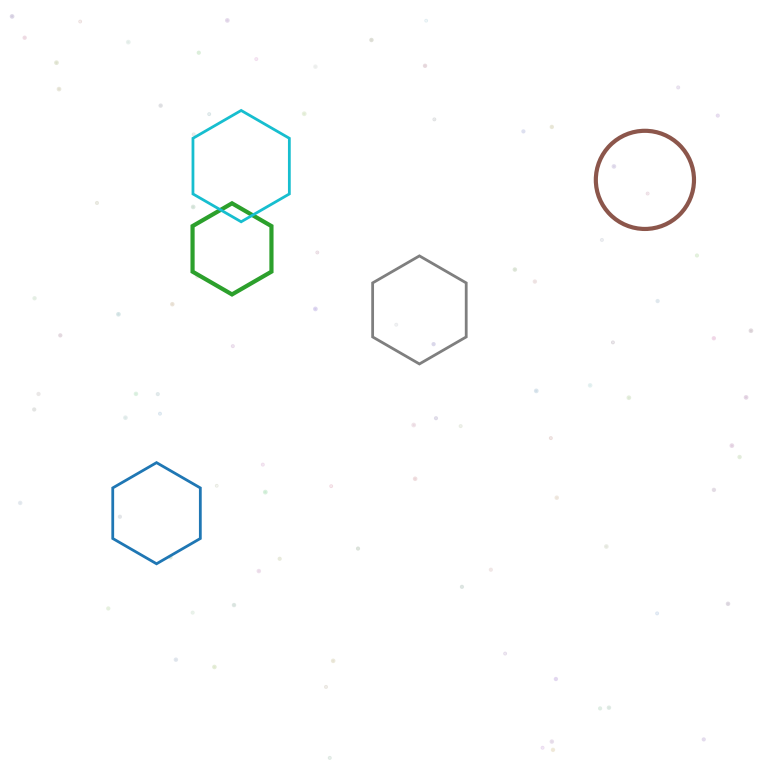[{"shape": "hexagon", "thickness": 1, "radius": 0.33, "center": [0.203, 0.333]}, {"shape": "hexagon", "thickness": 1.5, "radius": 0.3, "center": [0.301, 0.677]}, {"shape": "circle", "thickness": 1.5, "radius": 0.32, "center": [0.838, 0.766]}, {"shape": "hexagon", "thickness": 1, "radius": 0.35, "center": [0.545, 0.598]}, {"shape": "hexagon", "thickness": 1, "radius": 0.36, "center": [0.313, 0.784]}]